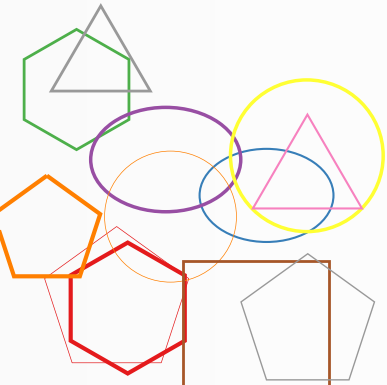[{"shape": "pentagon", "thickness": 0.5, "radius": 0.98, "center": [0.301, 0.216]}, {"shape": "hexagon", "thickness": 3, "radius": 0.85, "center": [0.33, 0.2]}, {"shape": "oval", "thickness": 1.5, "radius": 0.86, "center": [0.688, 0.492]}, {"shape": "hexagon", "thickness": 2, "radius": 0.78, "center": [0.198, 0.767]}, {"shape": "oval", "thickness": 2.5, "radius": 0.97, "center": [0.428, 0.586]}, {"shape": "pentagon", "thickness": 3, "radius": 0.72, "center": [0.121, 0.399]}, {"shape": "circle", "thickness": 0.5, "radius": 0.85, "center": [0.44, 0.437]}, {"shape": "circle", "thickness": 2.5, "radius": 0.99, "center": [0.792, 0.595]}, {"shape": "square", "thickness": 2, "radius": 0.94, "center": [0.661, 0.133]}, {"shape": "triangle", "thickness": 1.5, "radius": 0.81, "center": [0.793, 0.54]}, {"shape": "triangle", "thickness": 2, "radius": 0.74, "center": [0.26, 0.837]}, {"shape": "pentagon", "thickness": 1, "radius": 0.91, "center": [0.794, 0.16]}]